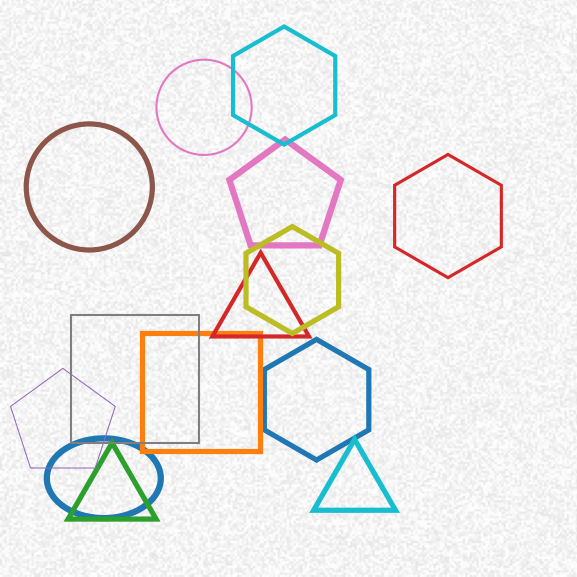[{"shape": "oval", "thickness": 3, "radius": 0.49, "center": [0.18, 0.171]}, {"shape": "hexagon", "thickness": 2.5, "radius": 0.52, "center": [0.548, 0.307]}, {"shape": "square", "thickness": 2.5, "radius": 0.51, "center": [0.348, 0.32]}, {"shape": "triangle", "thickness": 2.5, "radius": 0.44, "center": [0.194, 0.144]}, {"shape": "triangle", "thickness": 2, "radius": 0.48, "center": [0.451, 0.465]}, {"shape": "hexagon", "thickness": 1.5, "radius": 0.53, "center": [0.776, 0.625]}, {"shape": "pentagon", "thickness": 0.5, "radius": 0.48, "center": [0.109, 0.266]}, {"shape": "circle", "thickness": 2.5, "radius": 0.55, "center": [0.155, 0.675]}, {"shape": "pentagon", "thickness": 3, "radius": 0.51, "center": [0.494, 0.656]}, {"shape": "circle", "thickness": 1, "radius": 0.41, "center": [0.353, 0.813]}, {"shape": "square", "thickness": 1, "radius": 0.55, "center": [0.234, 0.344]}, {"shape": "hexagon", "thickness": 2.5, "radius": 0.46, "center": [0.506, 0.514]}, {"shape": "hexagon", "thickness": 2, "radius": 0.51, "center": [0.492, 0.851]}, {"shape": "triangle", "thickness": 2.5, "radius": 0.41, "center": [0.614, 0.156]}]